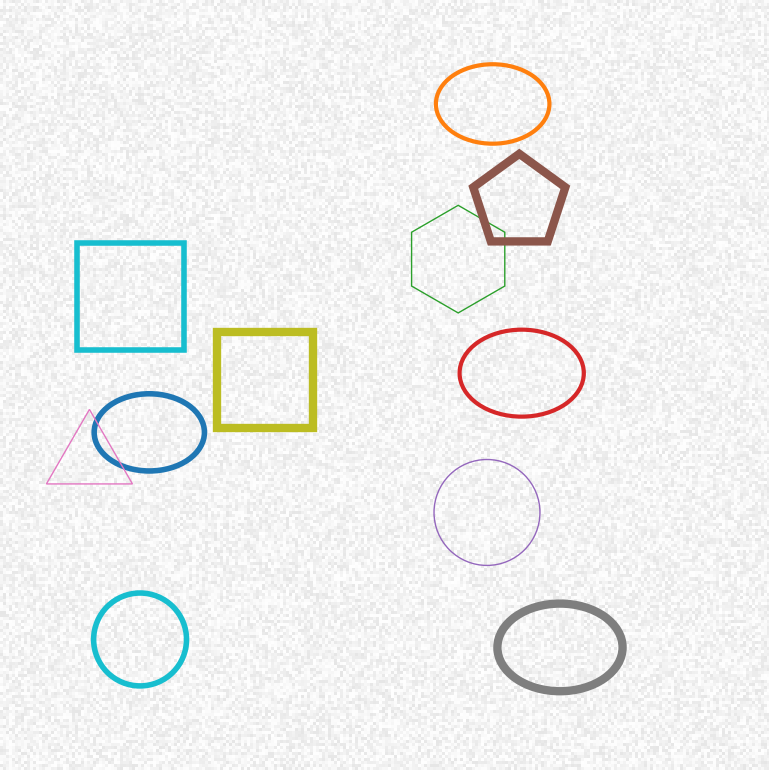[{"shape": "oval", "thickness": 2, "radius": 0.36, "center": [0.194, 0.438]}, {"shape": "oval", "thickness": 1.5, "radius": 0.37, "center": [0.64, 0.865]}, {"shape": "hexagon", "thickness": 0.5, "radius": 0.35, "center": [0.595, 0.663]}, {"shape": "oval", "thickness": 1.5, "radius": 0.4, "center": [0.678, 0.515]}, {"shape": "circle", "thickness": 0.5, "radius": 0.34, "center": [0.632, 0.334]}, {"shape": "pentagon", "thickness": 3, "radius": 0.31, "center": [0.674, 0.737]}, {"shape": "triangle", "thickness": 0.5, "radius": 0.32, "center": [0.116, 0.404]}, {"shape": "oval", "thickness": 3, "radius": 0.41, "center": [0.727, 0.159]}, {"shape": "square", "thickness": 3, "radius": 0.31, "center": [0.344, 0.507]}, {"shape": "circle", "thickness": 2, "radius": 0.3, "center": [0.182, 0.17]}, {"shape": "square", "thickness": 2, "radius": 0.35, "center": [0.17, 0.615]}]